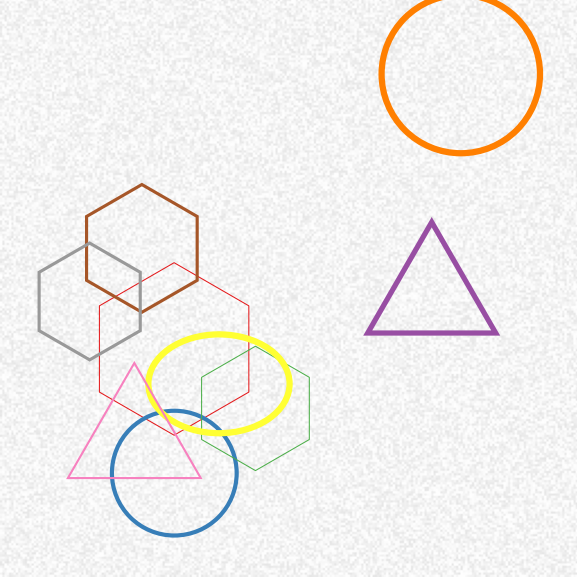[{"shape": "hexagon", "thickness": 0.5, "radius": 0.75, "center": [0.302, 0.395]}, {"shape": "circle", "thickness": 2, "radius": 0.54, "center": [0.302, 0.18]}, {"shape": "hexagon", "thickness": 0.5, "radius": 0.54, "center": [0.442, 0.292]}, {"shape": "triangle", "thickness": 2.5, "radius": 0.64, "center": [0.748, 0.486]}, {"shape": "circle", "thickness": 3, "radius": 0.69, "center": [0.798, 0.871]}, {"shape": "oval", "thickness": 3, "radius": 0.61, "center": [0.379, 0.335]}, {"shape": "hexagon", "thickness": 1.5, "radius": 0.55, "center": [0.246, 0.569]}, {"shape": "triangle", "thickness": 1, "radius": 0.66, "center": [0.233, 0.238]}, {"shape": "hexagon", "thickness": 1.5, "radius": 0.51, "center": [0.155, 0.477]}]